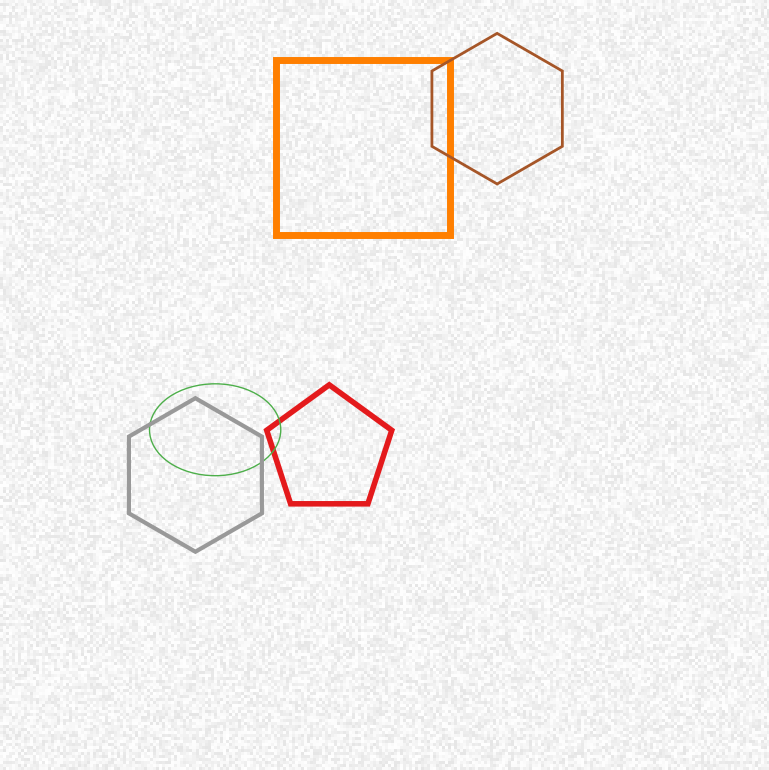[{"shape": "pentagon", "thickness": 2, "radius": 0.43, "center": [0.428, 0.415]}, {"shape": "oval", "thickness": 0.5, "radius": 0.43, "center": [0.279, 0.442]}, {"shape": "square", "thickness": 2.5, "radius": 0.57, "center": [0.471, 0.808]}, {"shape": "hexagon", "thickness": 1, "radius": 0.49, "center": [0.646, 0.859]}, {"shape": "hexagon", "thickness": 1.5, "radius": 0.5, "center": [0.254, 0.383]}]